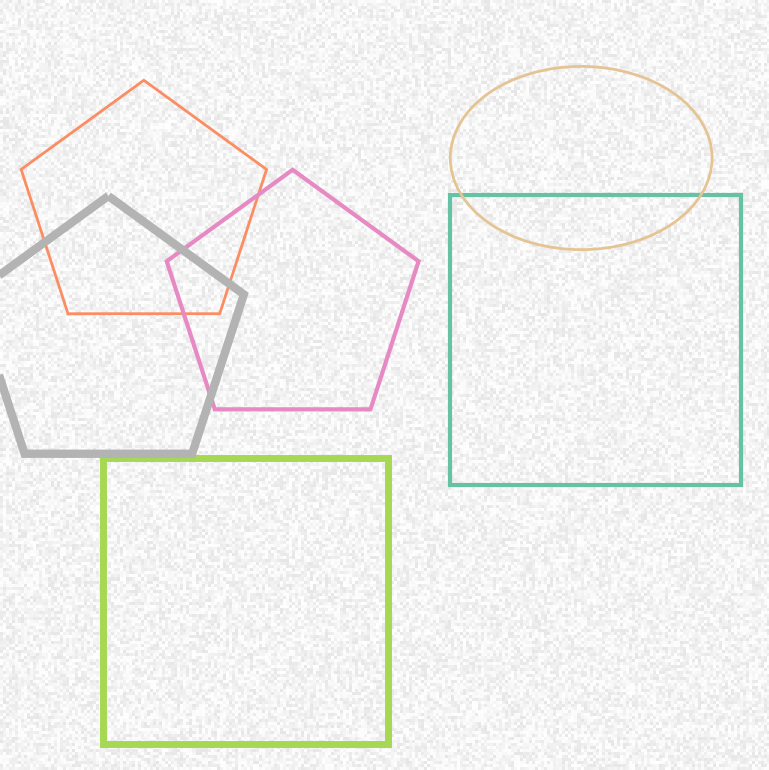[{"shape": "square", "thickness": 1.5, "radius": 0.94, "center": [0.773, 0.558]}, {"shape": "pentagon", "thickness": 1, "radius": 0.84, "center": [0.187, 0.728]}, {"shape": "pentagon", "thickness": 1.5, "radius": 0.86, "center": [0.38, 0.608]}, {"shape": "square", "thickness": 2.5, "radius": 0.93, "center": [0.319, 0.22]}, {"shape": "oval", "thickness": 1, "radius": 0.85, "center": [0.755, 0.795]}, {"shape": "pentagon", "thickness": 3, "radius": 0.93, "center": [0.141, 0.56]}]